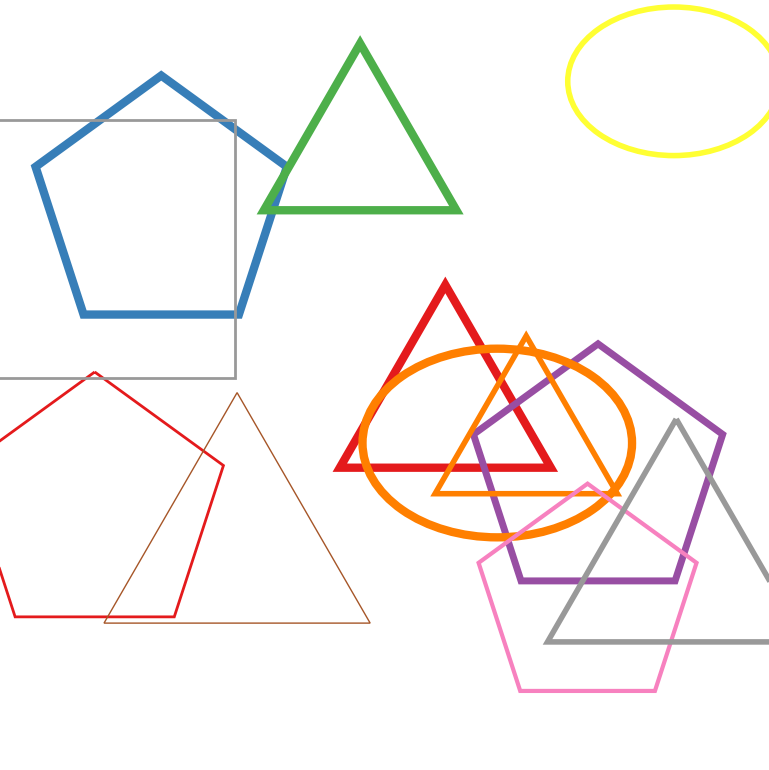[{"shape": "triangle", "thickness": 3, "radius": 0.79, "center": [0.578, 0.472]}, {"shape": "pentagon", "thickness": 1, "radius": 0.88, "center": [0.123, 0.341]}, {"shape": "pentagon", "thickness": 3, "radius": 0.86, "center": [0.209, 0.73]}, {"shape": "triangle", "thickness": 3, "radius": 0.72, "center": [0.468, 0.799]}, {"shape": "pentagon", "thickness": 2.5, "radius": 0.85, "center": [0.777, 0.383]}, {"shape": "triangle", "thickness": 2, "radius": 0.68, "center": [0.683, 0.427]}, {"shape": "oval", "thickness": 3, "radius": 0.88, "center": [0.646, 0.425]}, {"shape": "oval", "thickness": 2, "radius": 0.69, "center": [0.875, 0.894]}, {"shape": "triangle", "thickness": 0.5, "radius": 1.0, "center": [0.308, 0.291]}, {"shape": "pentagon", "thickness": 1.5, "radius": 0.74, "center": [0.763, 0.223]}, {"shape": "triangle", "thickness": 2, "radius": 0.96, "center": [0.878, 0.263]}, {"shape": "square", "thickness": 1, "radius": 0.84, "center": [0.137, 0.676]}]